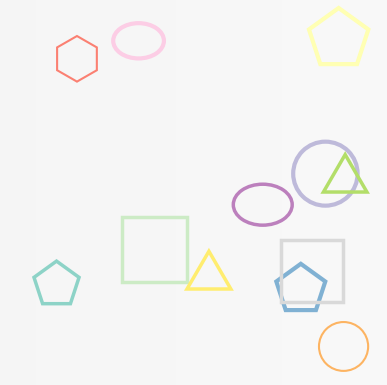[{"shape": "pentagon", "thickness": 2.5, "radius": 0.31, "center": [0.146, 0.261]}, {"shape": "pentagon", "thickness": 3, "radius": 0.4, "center": [0.874, 0.899]}, {"shape": "circle", "thickness": 3, "radius": 0.42, "center": [0.84, 0.549]}, {"shape": "hexagon", "thickness": 1.5, "radius": 0.3, "center": [0.199, 0.847]}, {"shape": "pentagon", "thickness": 3, "radius": 0.33, "center": [0.776, 0.248]}, {"shape": "circle", "thickness": 1.5, "radius": 0.32, "center": [0.887, 0.1]}, {"shape": "triangle", "thickness": 2.5, "radius": 0.32, "center": [0.891, 0.534]}, {"shape": "oval", "thickness": 3, "radius": 0.33, "center": [0.358, 0.894]}, {"shape": "square", "thickness": 2.5, "radius": 0.4, "center": [0.806, 0.296]}, {"shape": "oval", "thickness": 2.5, "radius": 0.38, "center": [0.678, 0.468]}, {"shape": "square", "thickness": 2.5, "radius": 0.42, "center": [0.399, 0.351]}, {"shape": "triangle", "thickness": 2.5, "radius": 0.33, "center": [0.539, 0.282]}]